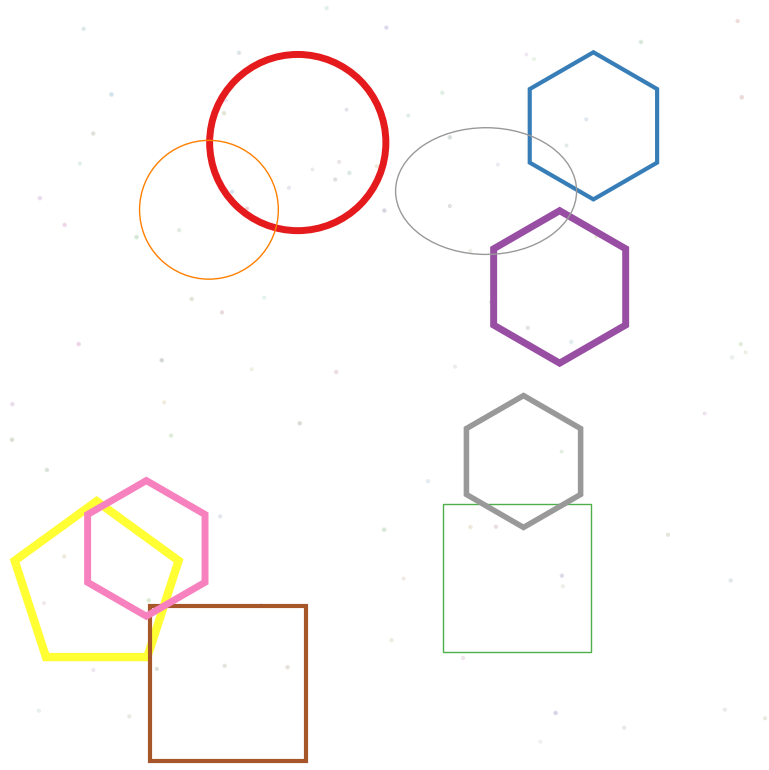[{"shape": "circle", "thickness": 2.5, "radius": 0.57, "center": [0.387, 0.815]}, {"shape": "hexagon", "thickness": 1.5, "radius": 0.48, "center": [0.771, 0.837]}, {"shape": "square", "thickness": 0.5, "radius": 0.48, "center": [0.672, 0.249]}, {"shape": "hexagon", "thickness": 2.5, "radius": 0.49, "center": [0.727, 0.627]}, {"shape": "circle", "thickness": 0.5, "radius": 0.45, "center": [0.271, 0.728]}, {"shape": "pentagon", "thickness": 3, "radius": 0.56, "center": [0.126, 0.237]}, {"shape": "square", "thickness": 1.5, "radius": 0.51, "center": [0.296, 0.112]}, {"shape": "hexagon", "thickness": 2.5, "radius": 0.44, "center": [0.19, 0.288]}, {"shape": "hexagon", "thickness": 2, "radius": 0.43, "center": [0.68, 0.401]}, {"shape": "oval", "thickness": 0.5, "radius": 0.59, "center": [0.631, 0.752]}]